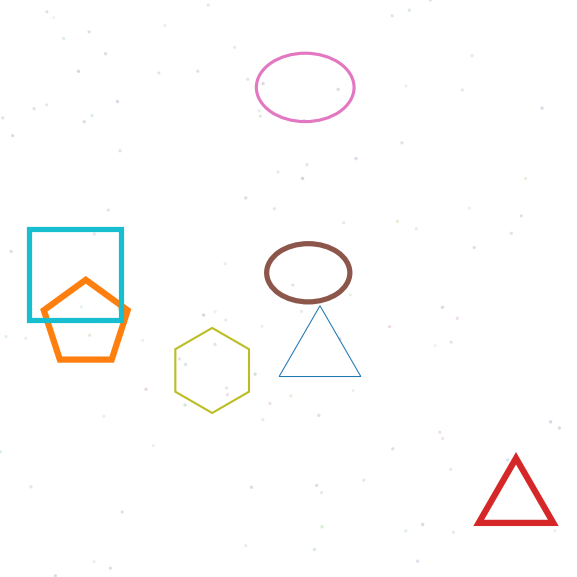[{"shape": "triangle", "thickness": 0.5, "radius": 0.41, "center": [0.554, 0.388]}, {"shape": "pentagon", "thickness": 3, "radius": 0.38, "center": [0.148, 0.438]}, {"shape": "triangle", "thickness": 3, "radius": 0.37, "center": [0.894, 0.131]}, {"shape": "oval", "thickness": 2.5, "radius": 0.36, "center": [0.534, 0.527]}, {"shape": "oval", "thickness": 1.5, "radius": 0.42, "center": [0.528, 0.848]}, {"shape": "hexagon", "thickness": 1, "radius": 0.37, "center": [0.367, 0.358]}, {"shape": "square", "thickness": 2.5, "radius": 0.4, "center": [0.13, 0.524]}]